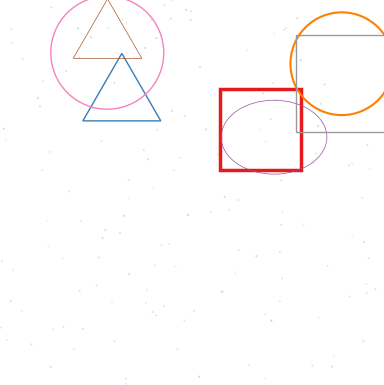[{"shape": "square", "thickness": 2.5, "radius": 0.53, "center": [0.676, 0.664]}, {"shape": "triangle", "thickness": 1, "radius": 0.58, "center": [0.316, 0.744]}, {"shape": "oval", "thickness": 0.5, "radius": 0.69, "center": [0.712, 0.644]}, {"shape": "circle", "thickness": 1.5, "radius": 0.67, "center": [0.888, 0.834]}, {"shape": "triangle", "thickness": 0.5, "radius": 0.51, "center": [0.279, 0.9]}, {"shape": "circle", "thickness": 1, "radius": 0.73, "center": [0.279, 0.863]}, {"shape": "square", "thickness": 1, "radius": 0.63, "center": [0.895, 0.783]}]